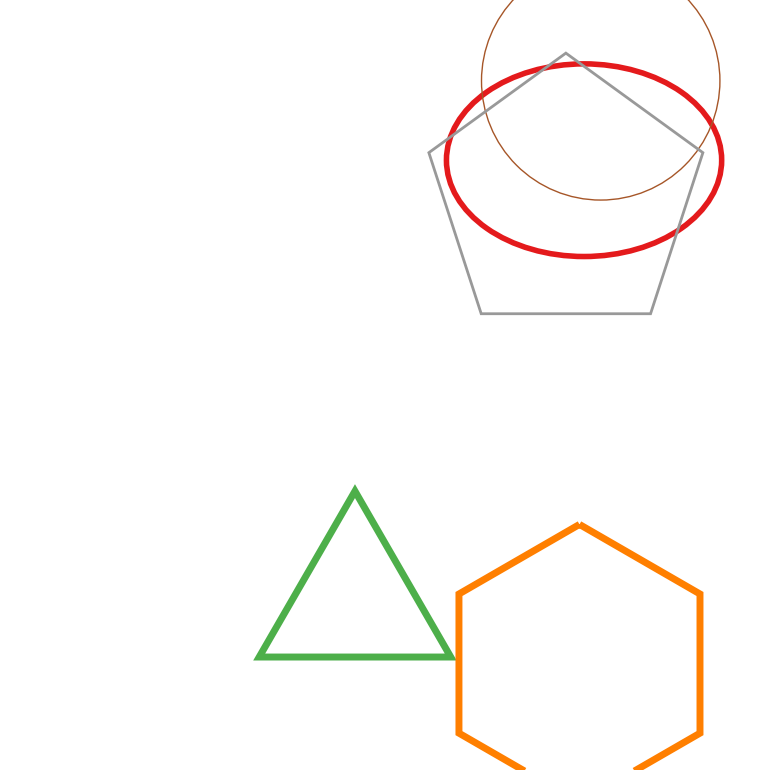[{"shape": "oval", "thickness": 2, "radius": 0.89, "center": [0.759, 0.792]}, {"shape": "triangle", "thickness": 2.5, "radius": 0.72, "center": [0.461, 0.219]}, {"shape": "hexagon", "thickness": 2.5, "radius": 0.9, "center": [0.753, 0.138]}, {"shape": "circle", "thickness": 0.5, "radius": 0.77, "center": [0.78, 0.895]}, {"shape": "pentagon", "thickness": 1, "radius": 0.94, "center": [0.735, 0.744]}]